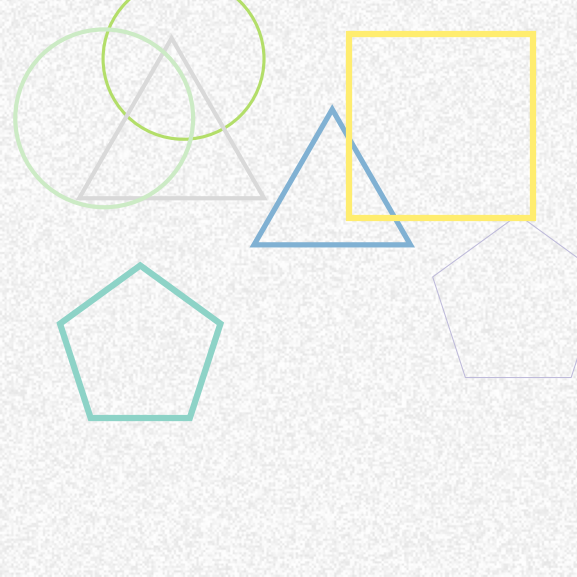[{"shape": "pentagon", "thickness": 3, "radius": 0.73, "center": [0.243, 0.393]}, {"shape": "pentagon", "thickness": 0.5, "radius": 0.78, "center": [0.897, 0.471]}, {"shape": "triangle", "thickness": 2.5, "radius": 0.78, "center": [0.575, 0.653]}, {"shape": "circle", "thickness": 1.5, "radius": 0.7, "center": [0.318, 0.897]}, {"shape": "triangle", "thickness": 2, "radius": 0.92, "center": [0.297, 0.748]}, {"shape": "circle", "thickness": 2, "radius": 0.77, "center": [0.18, 0.794]}, {"shape": "square", "thickness": 3, "radius": 0.8, "center": [0.763, 0.781]}]